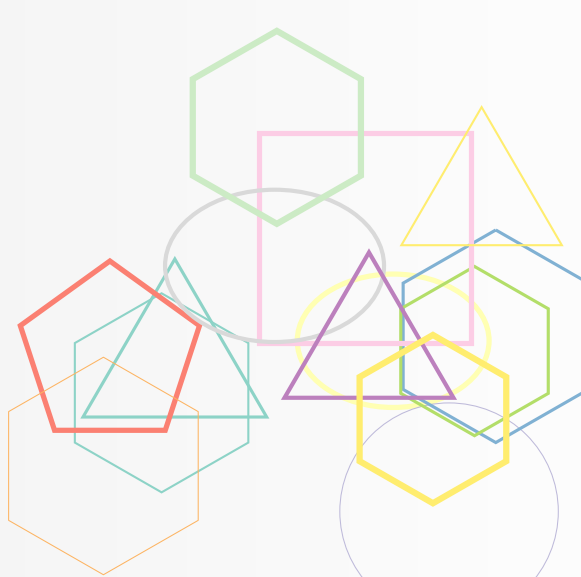[{"shape": "hexagon", "thickness": 1, "radius": 0.86, "center": [0.278, 0.319]}, {"shape": "triangle", "thickness": 1.5, "radius": 0.91, "center": [0.301, 0.368]}, {"shape": "oval", "thickness": 2.5, "radius": 0.82, "center": [0.676, 0.409]}, {"shape": "circle", "thickness": 0.5, "radius": 0.94, "center": [0.773, 0.113]}, {"shape": "pentagon", "thickness": 2.5, "radius": 0.81, "center": [0.189, 0.385]}, {"shape": "hexagon", "thickness": 1.5, "radius": 0.92, "center": [0.853, 0.417]}, {"shape": "hexagon", "thickness": 0.5, "radius": 0.94, "center": [0.178, 0.192]}, {"shape": "hexagon", "thickness": 1.5, "radius": 0.73, "center": [0.816, 0.391]}, {"shape": "square", "thickness": 2.5, "radius": 0.91, "center": [0.628, 0.587]}, {"shape": "oval", "thickness": 2, "radius": 0.94, "center": [0.472, 0.539]}, {"shape": "triangle", "thickness": 2, "radius": 0.84, "center": [0.635, 0.394]}, {"shape": "hexagon", "thickness": 3, "radius": 0.84, "center": [0.476, 0.779]}, {"shape": "hexagon", "thickness": 3, "radius": 0.73, "center": [0.745, 0.273]}, {"shape": "triangle", "thickness": 1, "radius": 0.8, "center": [0.829, 0.654]}]